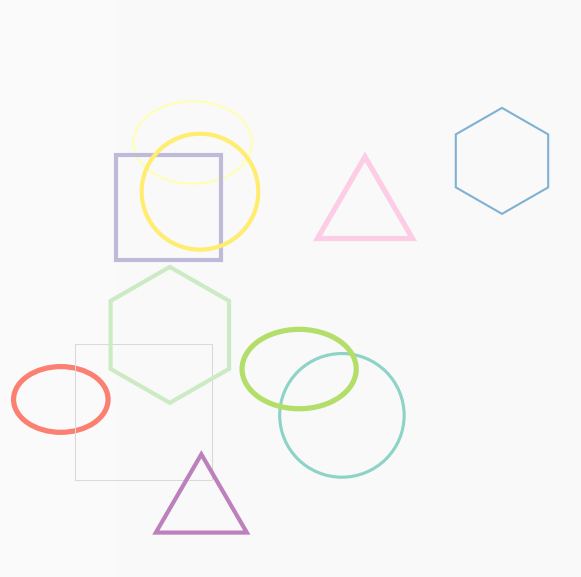[{"shape": "circle", "thickness": 1.5, "radius": 0.54, "center": [0.588, 0.28]}, {"shape": "oval", "thickness": 1, "radius": 0.51, "center": [0.332, 0.752]}, {"shape": "square", "thickness": 2, "radius": 0.45, "center": [0.29, 0.639]}, {"shape": "oval", "thickness": 2.5, "radius": 0.41, "center": [0.105, 0.307]}, {"shape": "hexagon", "thickness": 1, "radius": 0.46, "center": [0.864, 0.721]}, {"shape": "oval", "thickness": 2.5, "radius": 0.49, "center": [0.515, 0.36]}, {"shape": "triangle", "thickness": 2.5, "radius": 0.47, "center": [0.628, 0.633]}, {"shape": "square", "thickness": 0.5, "radius": 0.59, "center": [0.248, 0.285]}, {"shape": "triangle", "thickness": 2, "radius": 0.45, "center": [0.346, 0.122]}, {"shape": "hexagon", "thickness": 2, "radius": 0.59, "center": [0.292, 0.419]}, {"shape": "circle", "thickness": 2, "radius": 0.5, "center": [0.344, 0.667]}]